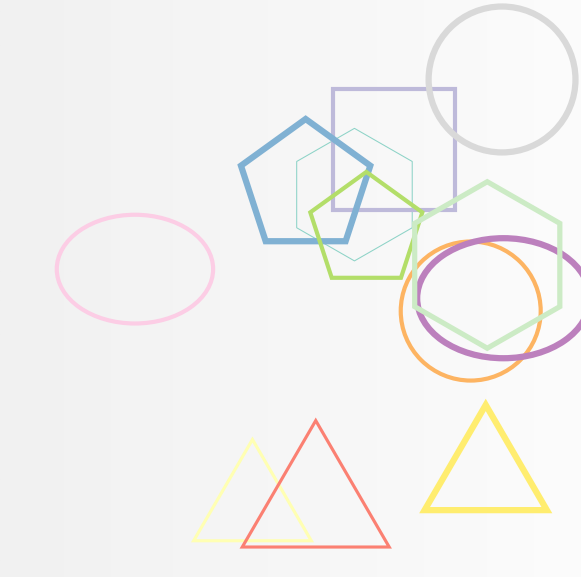[{"shape": "hexagon", "thickness": 0.5, "radius": 0.57, "center": [0.61, 0.662]}, {"shape": "triangle", "thickness": 1.5, "radius": 0.58, "center": [0.434, 0.121]}, {"shape": "square", "thickness": 2, "radius": 0.52, "center": [0.678, 0.741]}, {"shape": "triangle", "thickness": 1.5, "radius": 0.73, "center": [0.543, 0.125]}, {"shape": "pentagon", "thickness": 3, "radius": 0.58, "center": [0.526, 0.676]}, {"shape": "circle", "thickness": 2, "radius": 0.6, "center": [0.81, 0.461]}, {"shape": "pentagon", "thickness": 2, "radius": 0.51, "center": [0.63, 0.6]}, {"shape": "oval", "thickness": 2, "radius": 0.67, "center": [0.232, 0.533]}, {"shape": "circle", "thickness": 3, "radius": 0.63, "center": [0.864, 0.862]}, {"shape": "oval", "thickness": 3, "radius": 0.74, "center": [0.866, 0.483]}, {"shape": "hexagon", "thickness": 2.5, "radius": 0.72, "center": [0.838, 0.54]}, {"shape": "triangle", "thickness": 3, "radius": 0.61, "center": [0.836, 0.177]}]